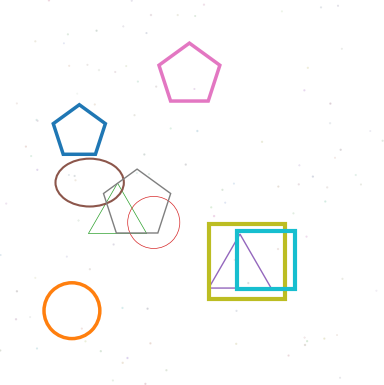[{"shape": "pentagon", "thickness": 2.5, "radius": 0.36, "center": [0.206, 0.657]}, {"shape": "circle", "thickness": 2.5, "radius": 0.36, "center": [0.187, 0.193]}, {"shape": "triangle", "thickness": 0.5, "radius": 0.44, "center": [0.305, 0.437]}, {"shape": "circle", "thickness": 0.5, "radius": 0.34, "center": [0.399, 0.422]}, {"shape": "triangle", "thickness": 1, "radius": 0.47, "center": [0.623, 0.299]}, {"shape": "oval", "thickness": 1.5, "radius": 0.44, "center": [0.233, 0.526]}, {"shape": "pentagon", "thickness": 2.5, "radius": 0.42, "center": [0.492, 0.805]}, {"shape": "pentagon", "thickness": 1, "radius": 0.46, "center": [0.356, 0.469]}, {"shape": "square", "thickness": 3, "radius": 0.49, "center": [0.642, 0.321]}, {"shape": "square", "thickness": 3, "radius": 0.38, "center": [0.691, 0.325]}]